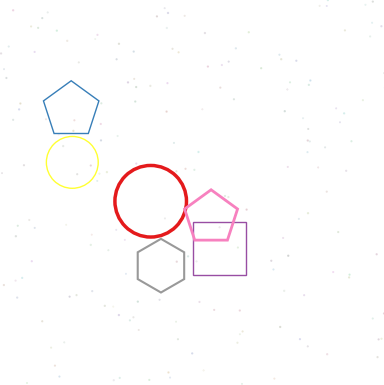[{"shape": "circle", "thickness": 2.5, "radius": 0.46, "center": [0.391, 0.477]}, {"shape": "pentagon", "thickness": 1, "radius": 0.38, "center": [0.185, 0.714]}, {"shape": "square", "thickness": 1, "radius": 0.34, "center": [0.571, 0.354]}, {"shape": "circle", "thickness": 1, "radius": 0.34, "center": [0.188, 0.578]}, {"shape": "pentagon", "thickness": 2, "radius": 0.36, "center": [0.548, 0.435]}, {"shape": "hexagon", "thickness": 1.5, "radius": 0.35, "center": [0.418, 0.31]}]